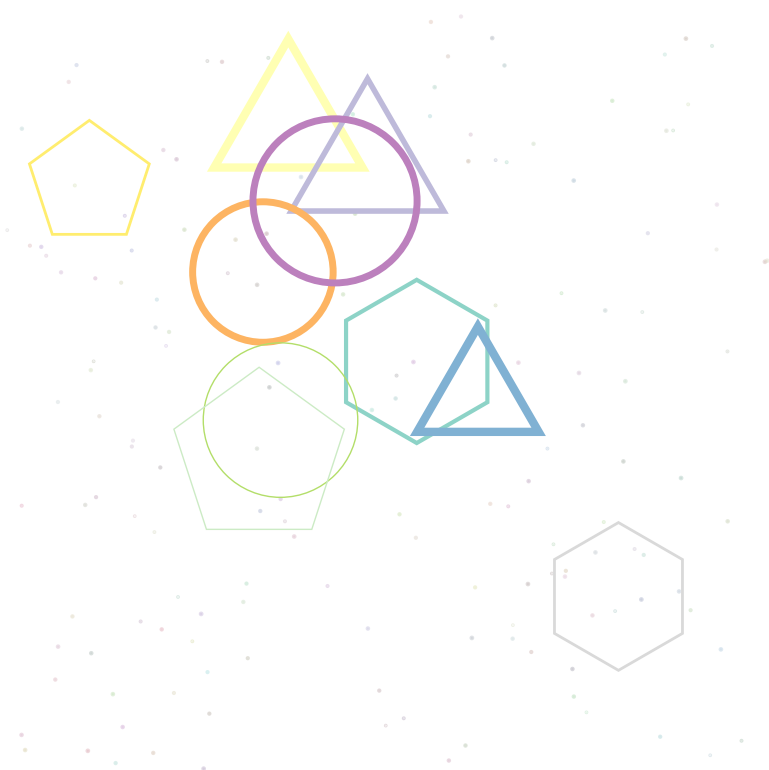[{"shape": "hexagon", "thickness": 1.5, "radius": 0.53, "center": [0.541, 0.531]}, {"shape": "triangle", "thickness": 3, "radius": 0.56, "center": [0.374, 0.838]}, {"shape": "triangle", "thickness": 2, "radius": 0.57, "center": [0.477, 0.783]}, {"shape": "triangle", "thickness": 3, "radius": 0.46, "center": [0.621, 0.485]}, {"shape": "circle", "thickness": 2.5, "radius": 0.46, "center": [0.341, 0.647]}, {"shape": "circle", "thickness": 0.5, "radius": 0.5, "center": [0.364, 0.454]}, {"shape": "hexagon", "thickness": 1, "radius": 0.48, "center": [0.803, 0.225]}, {"shape": "circle", "thickness": 2.5, "radius": 0.53, "center": [0.435, 0.739]}, {"shape": "pentagon", "thickness": 0.5, "radius": 0.58, "center": [0.337, 0.407]}, {"shape": "pentagon", "thickness": 1, "radius": 0.41, "center": [0.116, 0.762]}]